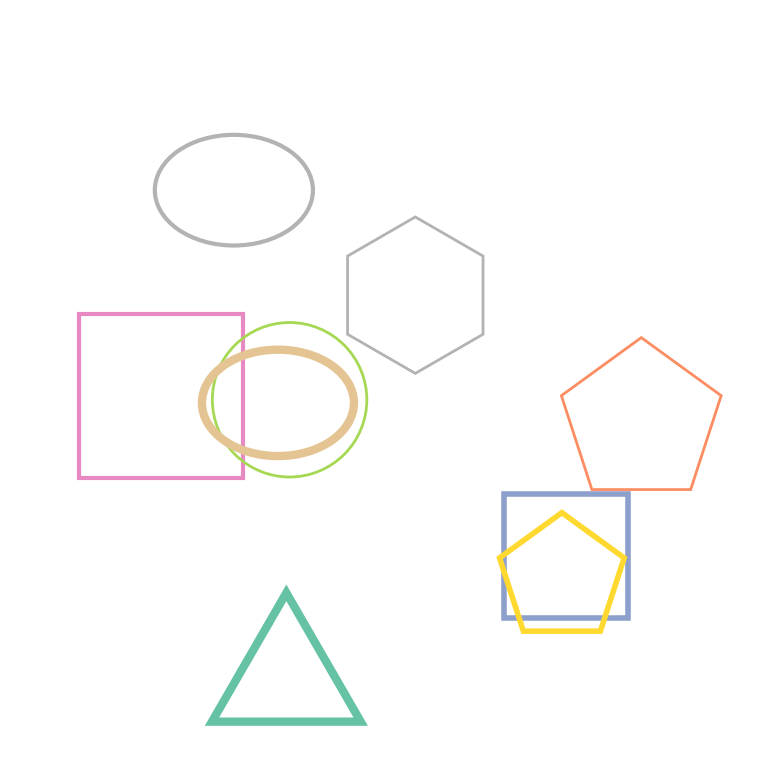[{"shape": "triangle", "thickness": 3, "radius": 0.56, "center": [0.372, 0.119]}, {"shape": "pentagon", "thickness": 1, "radius": 0.55, "center": [0.833, 0.452]}, {"shape": "square", "thickness": 2, "radius": 0.4, "center": [0.735, 0.278]}, {"shape": "square", "thickness": 1.5, "radius": 0.53, "center": [0.21, 0.486]}, {"shape": "circle", "thickness": 1, "radius": 0.5, "center": [0.376, 0.481]}, {"shape": "pentagon", "thickness": 2, "radius": 0.43, "center": [0.73, 0.249]}, {"shape": "oval", "thickness": 3, "radius": 0.49, "center": [0.361, 0.477]}, {"shape": "hexagon", "thickness": 1, "radius": 0.51, "center": [0.539, 0.617]}, {"shape": "oval", "thickness": 1.5, "radius": 0.51, "center": [0.304, 0.753]}]